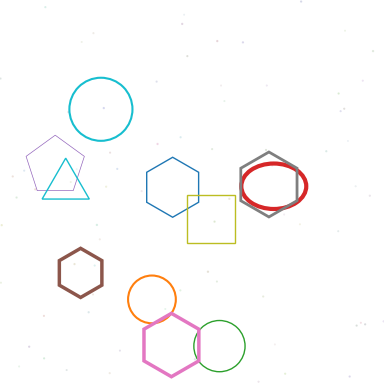[{"shape": "hexagon", "thickness": 1, "radius": 0.39, "center": [0.448, 0.514]}, {"shape": "circle", "thickness": 1.5, "radius": 0.31, "center": [0.395, 0.222]}, {"shape": "circle", "thickness": 1, "radius": 0.33, "center": [0.57, 0.101]}, {"shape": "oval", "thickness": 3, "radius": 0.42, "center": [0.711, 0.516]}, {"shape": "pentagon", "thickness": 0.5, "radius": 0.4, "center": [0.143, 0.569]}, {"shape": "hexagon", "thickness": 2.5, "radius": 0.32, "center": [0.209, 0.291]}, {"shape": "hexagon", "thickness": 2.5, "radius": 0.41, "center": [0.445, 0.104]}, {"shape": "hexagon", "thickness": 2, "radius": 0.42, "center": [0.698, 0.521]}, {"shape": "square", "thickness": 1, "radius": 0.31, "center": [0.547, 0.431]}, {"shape": "circle", "thickness": 1.5, "radius": 0.41, "center": [0.262, 0.716]}, {"shape": "triangle", "thickness": 1, "radius": 0.35, "center": [0.171, 0.518]}]